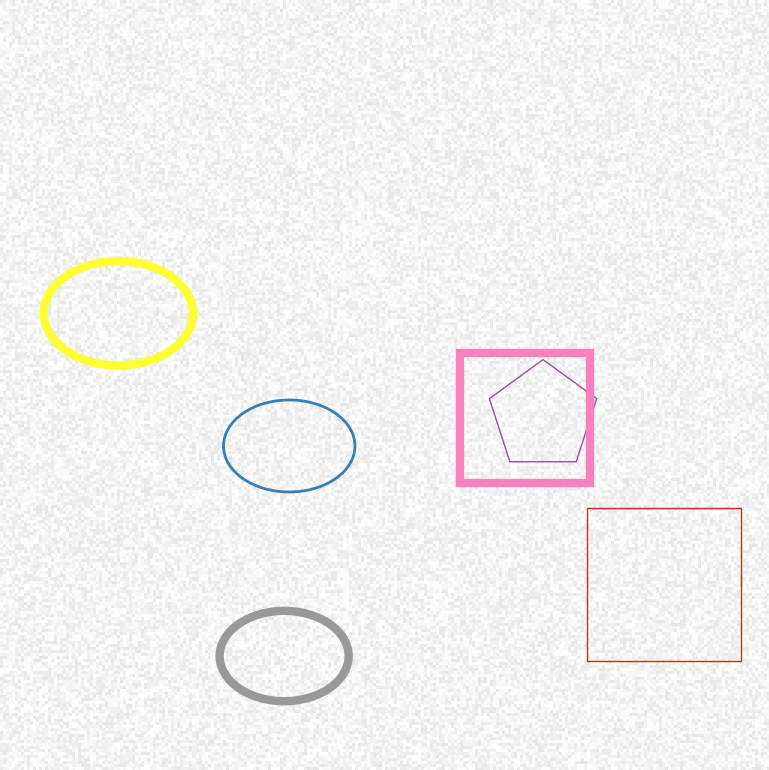[{"shape": "square", "thickness": 0.5, "radius": 0.5, "center": [0.862, 0.241]}, {"shape": "oval", "thickness": 1, "radius": 0.43, "center": [0.376, 0.421]}, {"shape": "pentagon", "thickness": 0.5, "radius": 0.37, "center": [0.705, 0.46]}, {"shape": "oval", "thickness": 3, "radius": 0.48, "center": [0.154, 0.593]}, {"shape": "square", "thickness": 3, "radius": 0.42, "center": [0.682, 0.457]}, {"shape": "oval", "thickness": 3, "radius": 0.42, "center": [0.369, 0.148]}]